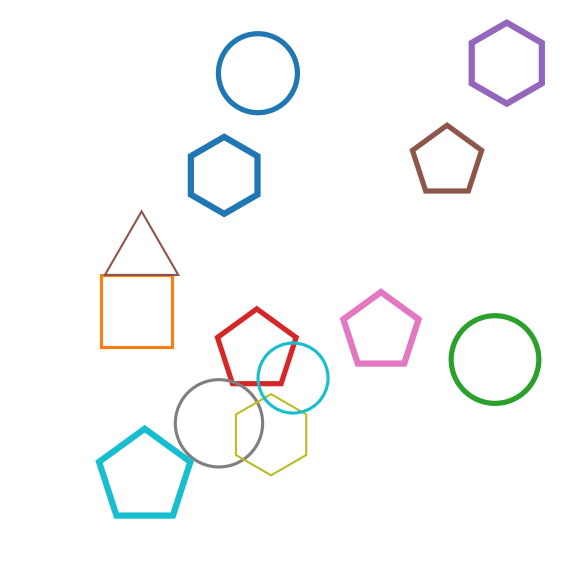[{"shape": "circle", "thickness": 2.5, "radius": 0.34, "center": [0.447, 0.872]}, {"shape": "hexagon", "thickness": 3, "radius": 0.33, "center": [0.388, 0.695]}, {"shape": "square", "thickness": 1.5, "radius": 0.31, "center": [0.236, 0.46]}, {"shape": "circle", "thickness": 2.5, "radius": 0.38, "center": [0.857, 0.377]}, {"shape": "pentagon", "thickness": 2.5, "radius": 0.36, "center": [0.445, 0.393]}, {"shape": "hexagon", "thickness": 3, "radius": 0.35, "center": [0.878, 0.89]}, {"shape": "pentagon", "thickness": 2.5, "radius": 0.31, "center": [0.774, 0.719]}, {"shape": "triangle", "thickness": 1, "radius": 0.37, "center": [0.245, 0.56]}, {"shape": "pentagon", "thickness": 3, "radius": 0.34, "center": [0.66, 0.425]}, {"shape": "circle", "thickness": 1.5, "radius": 0.38, "center": [0.379, 0.266]}, {"shape": "hexagon", "thickness": 1, "radius": 0.35, "center": [0.469, 0.246]}, {"shape": "circle", "thickness": 1.5, "radius": 0.3, "center": [0.507, 0.345]}, {"shape": "pentagon", "thickness": 3, "radius": 0.42, "center": [0.251, 0.174]}]